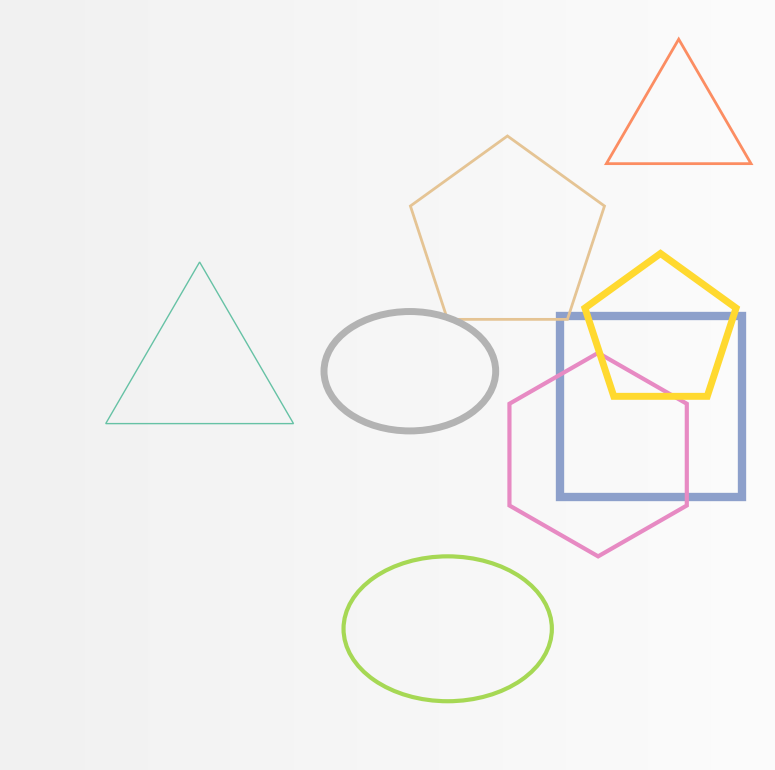[{"shape": "triangle", "thickness": 0.5, "radius": 0.7, "center": [0.258, 0.52]}, {"shape": "triangle", "thickness": 1, "radius": 0.54, "center": [0.876, 0.841]}, {"shape": "square", "thickness": 3, "radius": 0.59, "center": [0.84, 0.472]}, {"shape": "hexagon", "thickness": 1.5, "radius": 0.66, "center": [0.772, 0.41]}, {"shape": "oval", "thickness": 1.5, "radius": 0.67, "center": [0.578, 0.183]}, {"shape": "pentagon", "thickness": 2.5, "radius": 0.51, "center": [0.852, 0.568]}, {"shape": "pentagon", "thickness": 1, "radius": 0.66, "center": [0.655, 0.692]}, {"shape": "oval", "thickness": 2.5, "radius": 0.55, "center": [0.529, 0.518]}]